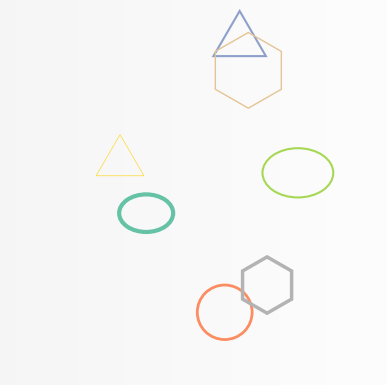[{"shape": "oval", "thickness": 3, "radius": 0.35, "center": [0.377, 0.446]}, {"shape": "circle", "thickness": 2, "radius": 0.35, "center": [0.58, 0.189]}, {"shape": "triangle", "thickness": 1.5, "radius": 0.39, "center": [0.618, 0.893]}, {"shape": "oval", "thickness": 1.5, "radius": 0.46, "center": [0.769, 0.551]}, {"shape": "triangle", "thickness": 0.5, "radius": 0.36, "center": [0.31, 0.579]}, {"shape": "hexagon", "thickness": 1, "radius": 0.49, "center": [0.641, 0.817]}, {"shape": "hexagon", "thickness": 2.5, "radius": 0.37, "center": [0.689, 0.26]}]